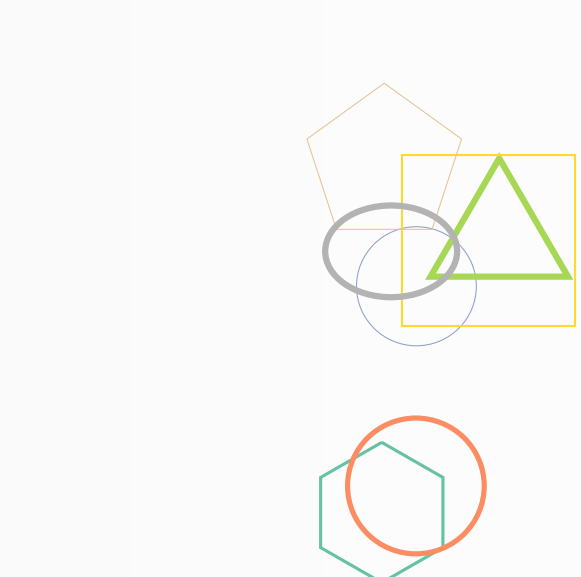[{"shape": "hexagon", "thickness": 1.5, "radius": 0.61, "center": [0.657, 0.112]}, {"shape": "circle", "thickness": 2.5, "radius": 0.59, "center": [0.716, 0.158]}, {"shape": "circle", "thickness": 0.5, "radius": 0.52, "center": [0.716, 0.503]}, {"shape": "triangle", "thickness": 3, "radius": 0.68, "center": [0.859, 0.588]}, {"shape": "square", "thickness": 1, "radius": 0.74, "center": [0.84, 0.582]}, {"shape": "pentagon", "thickness": 0.5, "radius": 0.7, "center": [0.661, 0.715]}, {"shape": "oval", "thickness": 3, "radius": 0.57, "center": [0.673, 0.564]}]